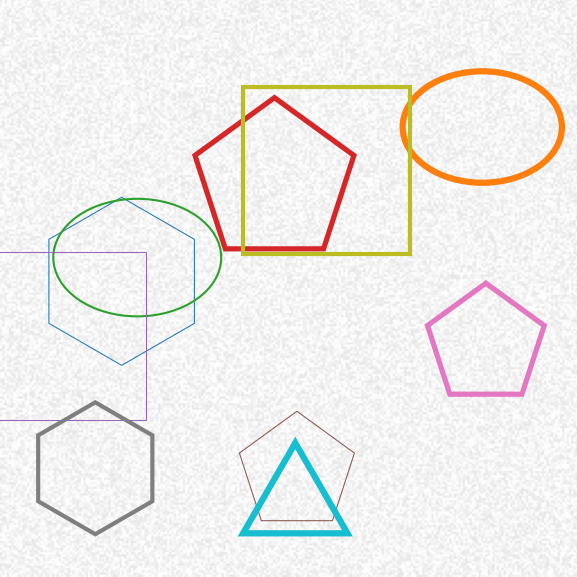[{"shape": "hexagon", "thickness": 0.5, "radius": 0.73, "center": [0.211, 0.512]}, {"shape": "oval", "thickness": 3, "radius": 0.69, "center": [0.835, 0.779]}, {"shape": "oval", "thickness": 1, "radius": 0.73, "center": [0.238, 0.553]}, {"shape": "pentagon", "thickness": 2.5, "radius": 0.72, "center": [0.475, 0.685]}, {"shape": "square", "thickness": 0.5, "radius": 0.73, "center": [0.106, 0.418]}, {"shape": "pentagon", "thickness": 0.5, "radius": 0.52, "center": [0.514, 0.182]}, {"shape": "pentagon", "thickness": 2.5, "radius": 0.53, "center": [0.841, 0.403]}, {"shape": "hexagon", "thickness": 2, "radius": 0.57, "center": [0.165, 0.188]}, {"shape": "square", "thickness": 2, "radius": 0.72, "center": [0.565, 0.704]}, {"shape": "triangle", "thickness": 3, "radius": 0.52, "center": [0.511, 0.128]}]